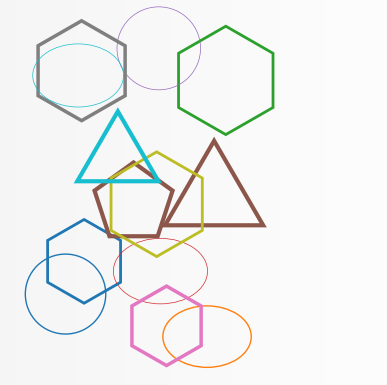[{"shape": "hexagon", "thickness": 2, "radius": 0.54, "center": [0.217, 0.321]}, {"shape": "circle", "thickness": 1, "radius": 0.52, "center": [0.169, 0.236]}, {"shape": "oval", "thickness": 1, "radius": 0.57, "center": [0.534, 0.126]}, {"shape": "hexagon", "thickness": 2, "radius": 0.7, "center": [0.583, 0.791]}, {"shape": "oval", "thickness": 0.5, "radius": 0.61, "center": [0.414, 0.296]}, {"shape": "circle", "thickness": 0.5, "radius": 0.54, "center": [0.41, 0.874]}, {"shape": "triangle", "thickness": 3, "radius": 0.73, "center": [0.553, 0.488]}, {"shape": "pentagon", "thickness": 3, "radius": 0.53, "center": [0.345, 0.472]}, {"shape": "hexagon", "thickness": 2.5, "radius": 0.52, "center": [0.43, 0.154]}, {"shape": "hexagon", "thickness": 2.5, "radius": 0.65, "center": [0.211, 0.816]}, {"shape": "hexagon", "thickness": 2, "radius": 0.68, "center": [0.404, 0.47]}, {"shape": "triangle", "thickness": 3, "radius": 0.6, "center": [0.304, 0.59]}, {"shape": "oval", "thickness": 0.5, "radius": 0.59, "center": [0.202, 0.804]}]